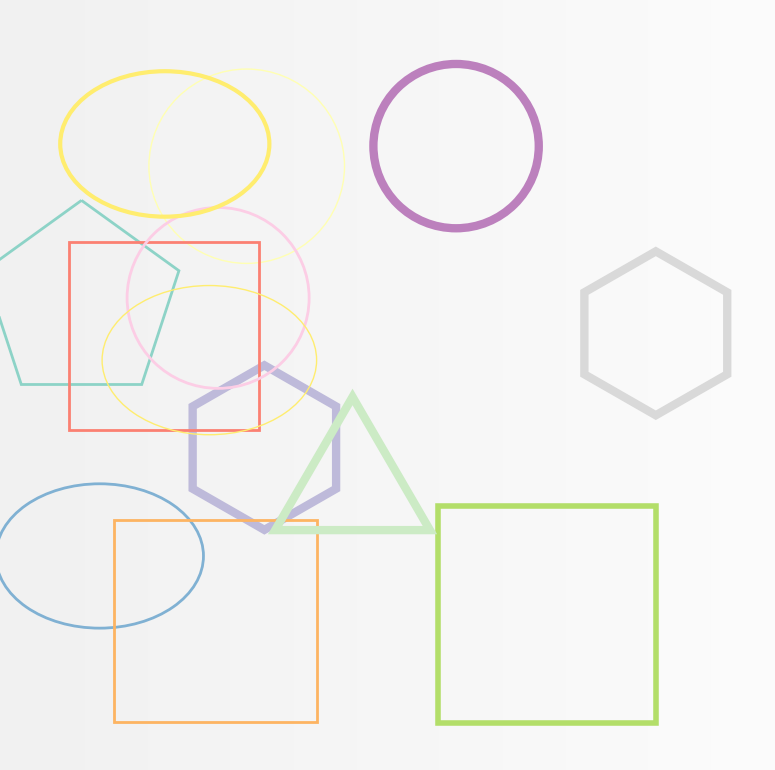[{"shape": "pentagon", "thickness": 1, "radius": 0.66, "center": [0.105, 0.608]}, {"shape": "circle", "thickness": 0.5, "radius": 0.63, "center": [0.318, 0.784]}, {"shape": "hexagon", "thickness": 3, "radius": 0.53, "center": [0.341, 0.419]}, {"shape": "square", "thickness": 1, "radius": 0.61, "center": [0.211, 0.563]}, {"shape": "oval", "thickness": 1, "radius": 0.67, "center": [0.129, 0.278]}, {"shape": "square", "thickness": 1, "radius": 0.66, "center": [0.278, 0.194]}, {"shape": "square", "thickness": 2, "radius": 0.7, "center": [0.706, 0.201]}, {"shape": "circle", "thickness": 1, "radius": 0.59, "center": [0.281, 0.613]}, {"shape": "hexagon", "thickness": 3, "radius": 0.53, "center": [0.846, 0.567]}, {"shape": "circle", "thickness": 3, "radius": 0.53, "center": [0.588, 0.81]}, {"shape": "triangle", "thickness": 3, "radius": 0.58, "center": [0.455, 0.369]}, {"shape": "oval", "thickness": 0.5, "radius": 0.69, "center": [0.27, 0.532]}, {"shape": "oval", "thickness": 1.5, "radius": 0.67, "center": [0.213, 0.813]}]